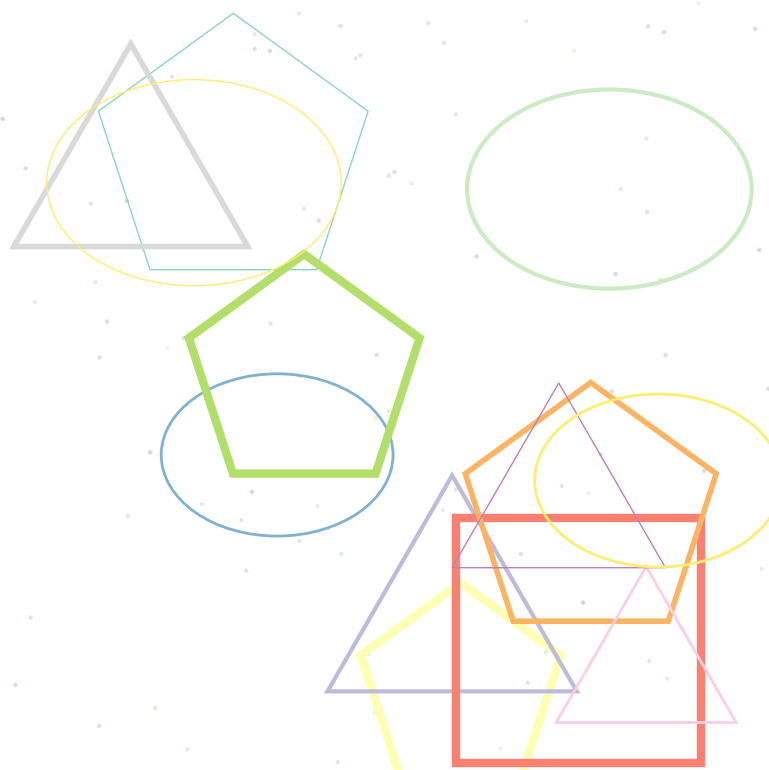[{"shape": "pentagon", "thickness": 0.5, "radius": 0.92, "center": [0.303, 0.799]}, {"shape": "pentagon", "thickness": 3, "radius": 0.68, "center": [0.598, 0.107]}, {"shape": "triangle", "thickness": 1.5, "radius": 0.93, "center": [0.587, 0.196]}, {"shape": "square", "thickness": 3, "radius": 0.8, "center": [0.752, 0.168]}, {"shape": "oval", "thickness": 1, "radius": 0.75, "center": [0.36, 0.409]}, {"shape": "pentagon", "thickness": 2, "radius": 0.86, "center": [0.767, 0.332]}, {"shape": "pentagon", "thickness": 3, "radius": 0.79, "center": [0.395, 0.512]}, {"shape": "triangle", "thickness": 1, "radius": 0.67, "center": [0.839, 0.129]}, {"shape": "triangle", "thickness": 2, "radius": 0.88, "center": [0.17, 0.768]}, {"shape": "triangle", "thickness": 0.5, "radius": 0.8, "center": [0.726, 0.343]}, {"shape": "oval", "thickness": 1.5, "radius": 0.92, "center": [0.791, 0.754]}, {"shape": "oval", "thickness": 1, "radius": 0.8, "center": [0.855, 0.376]}, {"shape": "oval", "thickness": 0.5, "radius": 0.96, "center": [0.252, 0.763]}]